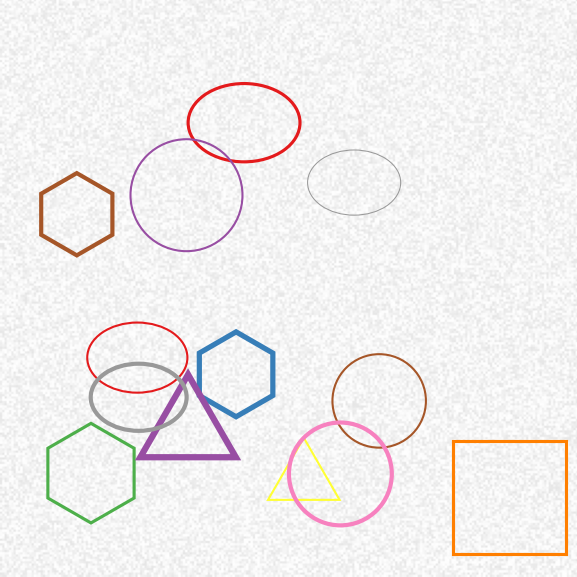[{"shape": "oval", "thickness": 1.5, "radius": 0.48, "center": [0.423, 0.787]}, {"shape": "oval", "thickness": 1, "radius": 0.43, "center": [0.238, 0.38]}, {"shape": "hexagon", "thickness": 2.5, "radius": 0.37, "center": [0.409, 0.351]}, {"shape": "hexagon", "thickness": 1.5, "radius": 0.43, "center": [0.158, 0.18]}, {"shape": "circle", "thickness": 1, "radius": 0.48, "center": [0.323, 0.661]}, {"shape": "triangle", "thickness": 3, "radius": 0.48, "center": [0.326, 0.255]}, {"shape": "square", "thickness": 1.5, "radius": 0.49, "center": [0.881, 0.138]}, {"shape": "triangle", "thickness": 1, "radius": 0.36, "center": [0.526, 0.169]}, {"shape": "circle", "thickness": 1, "radius": 0.4, "center": [0.657, 0.305]}, {"shape": "hexagon", "thickness": 2, "radius": 0.36, "center": [0.133, 0.628]}, {"shape": "circle", "thickness": 2, "radius": 0.45, "center": [0.589, 0.178]}, {"shape": "oval", "thickness": 0.5, "radius": 0.4, "center": [0.613, 0.683]}, {"shape": "oval", "thickness": 2, "radius": 0.42, "center": [0.24, 0.311]}]